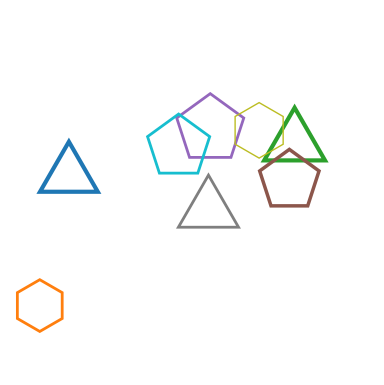[{"shape": "triangle", "thickness": 3, "radius": 0.43, "center": [0.179, 0.545]}, {"shape": "hexagon", "thickness": 2, "radius": 0.34, "center": [0.103, 0.206]}, {"shape": "triangle", "thickness": 3, "radius": 0.46, "center": [0.765, 0.629]}, {"shape": "pentagon", "thickness": 2, "radius": 0.46, "center": [0.546, 0.665]}, {"shape": "pentagon", "thickness": 2.5, "radius": 0.41, "center": [0.752, 0.531]}, {"shape": "triangle", "thickness": 2, "radius": 0.45, "center": [0.541, 0.455]}, {"shape": "hexagon", "thickness": 1, "radius": 0.36, "center": [0.673, 0.661]}, {"shape": "pentagon", "thickness": 2, "radius": 0.42, "center": [0.464, 0.619]}]